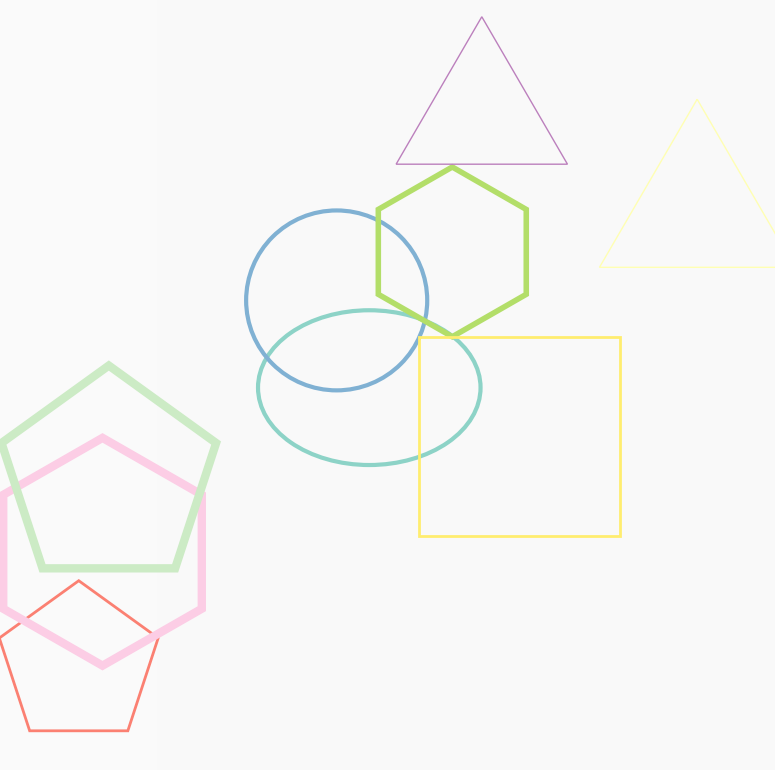[{"shape": "oval", "thickness": 1.5, "radius": 0.72, "center": [0.476, 0.497]}, {"shape": "triangle", "thickness": 0.5, "radius": 0.73, "center": [0.9, 0.726]}, {"shape": "pentagon", "thickness": 1, "radius": 0.54, "center": [0.102, 0.138]}, {"shape": "circle", "thickness": 1.5, "radius": 0.58, "center": [0.434, 0.61]}, {"shape": "hexagon", "thickness": 2, "radius": 0.55, "center": [0.584, 0.673]}, {"shape": "hexagon", "thickness": 3, "radius": 0.74, "center": [0.132, 0.283]}, {"shape": "triangle", "thickness": 0.5, "radius": 0.64, "center": [0.622, 0.851]}, {"shape": "pentagon", "thickness": 3, "radius": 0.73, "center": [0.14, 0.38]}, {"shape": "square", "thickness": 1, "radius": 0.65, "center": [0.67, 0.433]}]